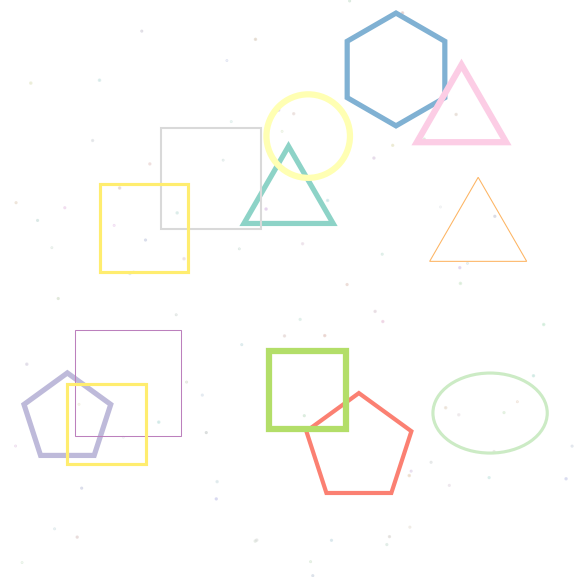[{"shape": "triangle", "thickness": 2.5, "radius": 0.45, "center": [0.5, 0.657]}, {"shape": "circle", "thickness": 3, "radius": 0.36, "center": [0.534, 0.763]}, {"shape": "pentagon", "thickness": 2.5, "radius": 0.39, "center": [0.117, 0.274]}, {"shape": "pentagon", "thickness": 2, "radius": 0.48, "center": [0.621, 0.223]}, {"shape": "hexagon", "thickness": 2.5, "radius": 0.49, "center": [0.686, 0.879]}, {"shape": "triangle", "thickness": 0.5, "radius": 0.49, "center": [0.828, 0.595]}, {"shape": "square", "thickness": 3, "radius": 0.34, "center": [0.532, 0.324]}, {"shape": "triangle", "thickness": 3, "radius": 0.45, "center": [0.799, 0.798]}, {"shape": "square", "thickness": 1, "radius": 0.44, "center": [0.366, 0.69]}, {"shape": "square", "thickness": 0.5, "radius": 0.46, "center": [0.222, 0.336]}, {"shape": "oval", "thickness": 1.5, "radius": 0.49, "center": [0.849, 0.284]}, {"shape": "square", "thickness": 1.5, "radius": 0.34, "center": [0.184, 0.265]}, {"shape": "square", "thickness": 1.5, "radius": 0.38, "center": [0.25, 0.604]}]